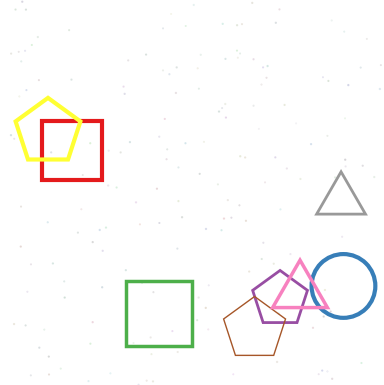[{"shape": "square", "thickness": 3, "radius": 0.39, "center": [0.187, 0.609]}, {"shape": "circle", "thickness": 3, "radius": 0.41, "center": [0.892, 0.257]}, {"shape": "square", "thickness": 2.5, "radius": 0.43, "center": [0.413, 0.186]}, {"shape": "pentagon", "thickness": 2, "radius": 0.37, "center": [0.727, 0.223]}, {"shape": "pentagon", "thickness": 3, "radius": 0.44, "center": [0.125, 0.657]}, {"shape": "pentagon", "thickness": 1, "radius": 0.42, "center": [0.661, 0.145]}, {"shape": "triangle", "thickness": 2.5, "radius": 0.41, "center": [0.779, 0.242]}, {"shape": "triangle", "thickness": 2, "radius": 0.37, "center": [0.886, 0.48]}]